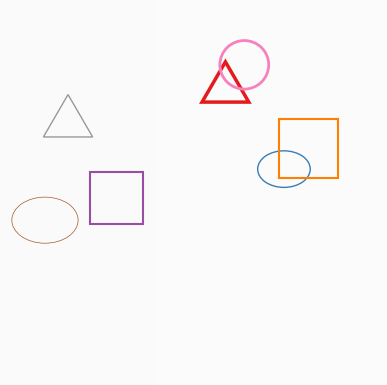[{"shape": "triangle", "thickness": 2.5, "radius": 0.35, "center": [0.582, 0.77]}, {"shape": "oval", "thickness": 1, "radius": 0.34, "center": [0.733, 0.561]}, {"shape": "square", "thickness": 1.5, "radius": 0.34, "center": [0.3, 0.486]}, {"shape": "square", "thickness": 1.5, "radius": 0.38, "center": [0.796, 0.614]}, {"shape": "oval", "thickness": 0.5, "radius": 0.43, "center": [0.116, 0.428]}, {"shape": "circle", "thickness": 2, "radius": 0.32, "center": [0.63, 0.832]}, {"shape": "triangle", "thickness": 1, "radius": 0.37, "center": [0.176, 0.681]}]